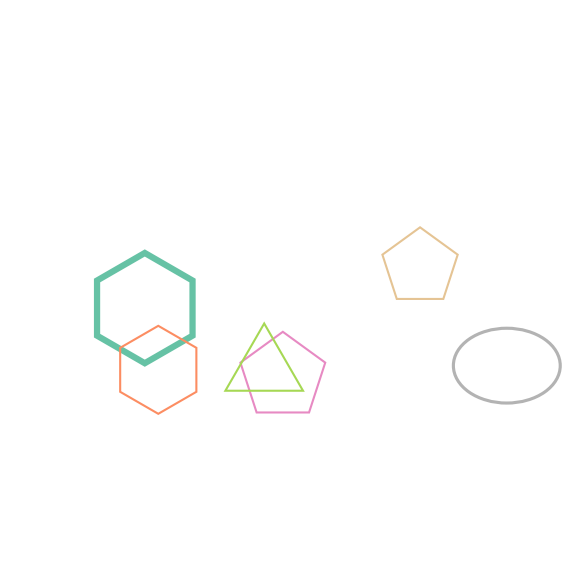[{"shape": "hexagon", "thickness": 3, "radius": 0.48, "center": [0.251, 0.466]}, {"shape": "hexagon", "thickness": 1, "radius": 0.38, "center": [0.274, 0.359]}, {"shape": "pentagon", "thickness": 1, "radius": 0.39, "center": [0.49, 0.347]}, {"shape": "triangle", "thickness": 1, "radius": 0.39, "center": [0.457, 0.361]}, {"shape": "pentagon", "thickness": 1, "radius": 0.34, "center": [0.727, 0.537]}, {"shape": "oval", "thickness": 1.5, "radius": 0.46, "center": [0.878, 0.366]}]